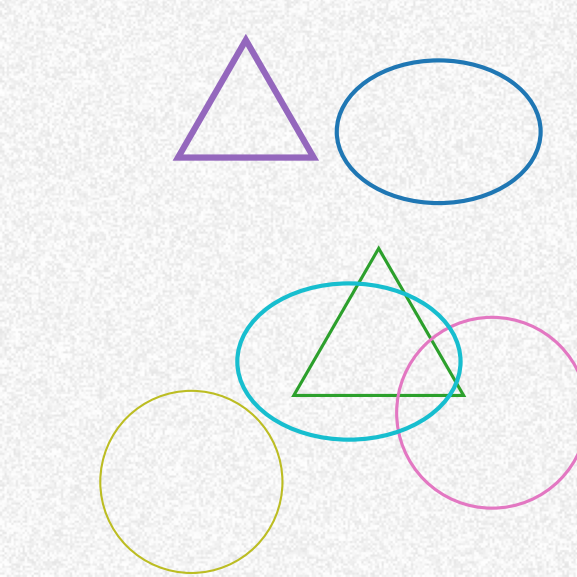[{"shape": "oval", "thickness": 2, "radius": 0.88, "center": [0.76, 0.771]}, {"shape": "triangle", "thickness": 1.5, "radius": 0.85, "center": [0.656, 0.399]}, {"shape": "triangle", "thickness": 3, "radius": 0.68, "center": [0.426, 0.794]}, {"shape": "circle", "thickness": 1.5, "radius": 0.83, "center": [0.852, 0.284]}, {"shape": "circle", "thickness": 1, "radius": 0.79, "center": [0.331, 0.165]}, {"shape": "oval", "thickness": 2, "radius": 0.97, "center": [0.604, 0.373]}]